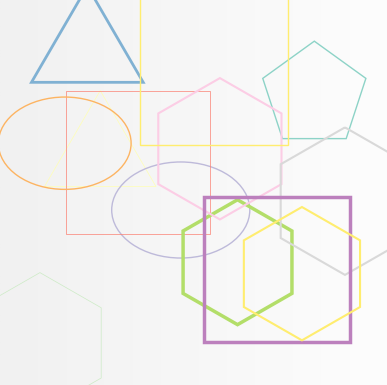[{"shape": "pentagon", "thickness": 1, "radius": 0.7, "center": [0.811, 0.753]}, {"shape": "triangle", "thickness": 0.5, "radius": 0.83, "center": [0.259, 0.599]}, {"shape": "oval", "thickness": 1, "radius": 0.89, "center": [0.466, 0.455]}, {"shape": "square", "thickness": 0.5, "radius": 0.93, "center": [0.355, 0.579]}, {"shape": "triangle", "thickness": 2, "radius": 0.83, "center": [0.225, 0.869]}, {"shape": "oval", "thickness": 1, "radius": 0.86, "center": [0.167, 0.628]}, {"shape": "hexagon", "thickness": 2.5, "radius": 0.81, "center": [0.613, 0.319]}, {"shape": "hexagon", "thickness": 1.5, "radius": 0.92, "center": [0.567, 0.614]}, {"shape": "hexagon", "thickness": 1.5, "radius": 0.96, "center": [0.89, 0.478]}, {"shape": "square", "thickness": 2.5, "radius": 0.94, "center": [0.714, 0.301]}, {"shape": "hexagon", "thickness": 0.5, "radius": 0.91, "center": [0.103, 0.109]}, {"shape": "square", "thickness": 1, "radius": 0.96, "center": [0.552, 0.816]}, {"shape": "hexagon", "thickness": 1.5, "radius": 0.87, "center": [0.779, 0.289]}]